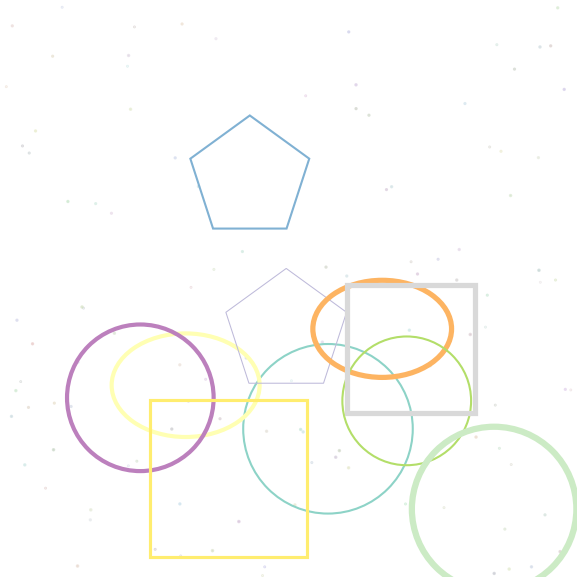[{"shape": "circle", "thickness": 1, "radius": 0.73, "center": [0.568, 0.257]}, {"shape": "oval", "thickness": 2, "radius": 0.64, "center": [0.321, 0.332]}, {"shape": "pentagon", "thickness": 0.5, "radius": 0.55, "center": [0.496, 0.424]}, {"shape": "pentagon", "thickness": 1, "radius": 0.54, "center": [0.433, 0.691]}, {"shape": "oval", "thickness": 2.5, "radius": 0.6, "center": [0.662, 0.43]}, {"shape": "circle", "thickness": 1, "radius": 0.56, "center": [0.704, 0.305]}, {"shape": "square", "thickness": 2.5, "radius": 0.55, "center": [0.712, 0.395]}, {"shape": "circle", "thickness": 2, "radius": 0.63, "center": [0.243, 0.31]}, {"shape": "circle", "thickness": 3, "radius": 0.71, "center": [0.856, 0.118]}, {"shape": "square", "thickness": 1.5, "radius": 0.68, "center": [0.396, 0.171]}]